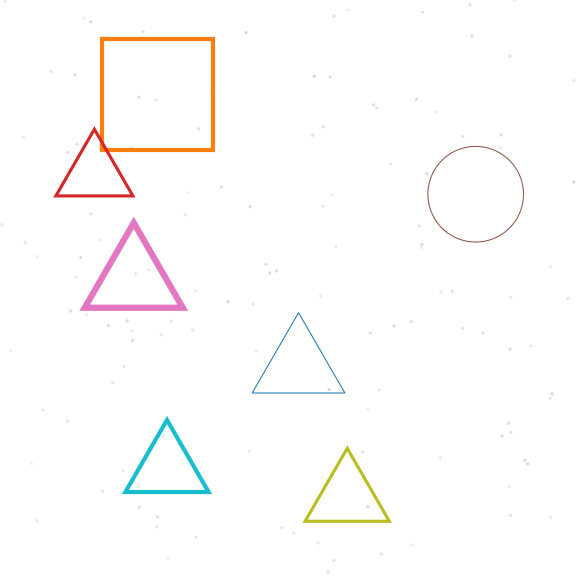[{"shape": "triangle", "thickness": 0.5, "radius": 0.46, "center": [0.517, 0.365]}, {"shape": "square", "thickness": 2, "radius": 0.48, "center": [0.273, 0.836]}, {"shape": "triangle", "thickness": 1.5, "radius": 0.38, "center": [0.163, 0.698]}, {"shape": "circle", "thickness": 0.5, "radius": 0.41, "center": [0.824, 0.663]}, {"shape": "triangle", "thickness": 3, "radius": 0.49, "center": [0.232, 0.515]}, {"shape": "triangle", "thickness": 1.5, "radius": 0.42, "center": [0.601, 0.139]}, {"shape": "triangle", "thickness": 2, "radius": 0.42, "center": [0.289, 0.189]}]